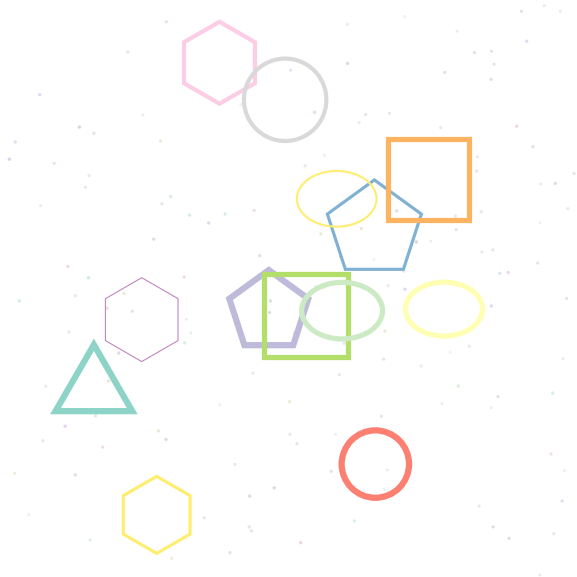[{"shape": "triangle", "thickness": 3, "radius": 0.38, "center": [0.163, 0.326]}, {"shape": "oval", "thickness": 2.5, "radius": 0.33, "center": [0.769, 0.464]}, {"shape": "pentagon", "thickness": 3, "radius": 0.36, "center": [0.465, 0.46]}, {"shape": "circle", "thickness": 3, "radius": 0.29, "center": [0.65, 0.196]}, {"shape": "pentagon", "thickness": 1.5, "radius": 0.43, "center": [0.648, 0.602]}, {"shape": "square", "thickness": 2.5, "radius": 0.35, "center": [0.742, 0.688]}, {"shape": "square", "thickness": 2.5, "radius": 0.36, "center": [0.53, 0.452]}, {"shape": "hexagon", "thickness": 2, "radius": 0.35, "center": [0.38, 0.891]}, {"shape": "circle", "thickness": 2, "radius": 0.36, "center": [0.494, 0.826]}, {"shape": "hexagon", "thickness": 0.5, "radius": 0.36, "center": [0.245, 0.446]}, {"shape": "oval", "thickness": 2.5, "radius": 0.35, "center": [0.592, 0.461]}, {"shape": "oval", "thickness": 1, "radius": 0.34, "center": [0.583, 0.655]}, {"shape": "hexagon", "thickness": 1.5, "radius": 0.33, "center": [0.271, 0.108]}]